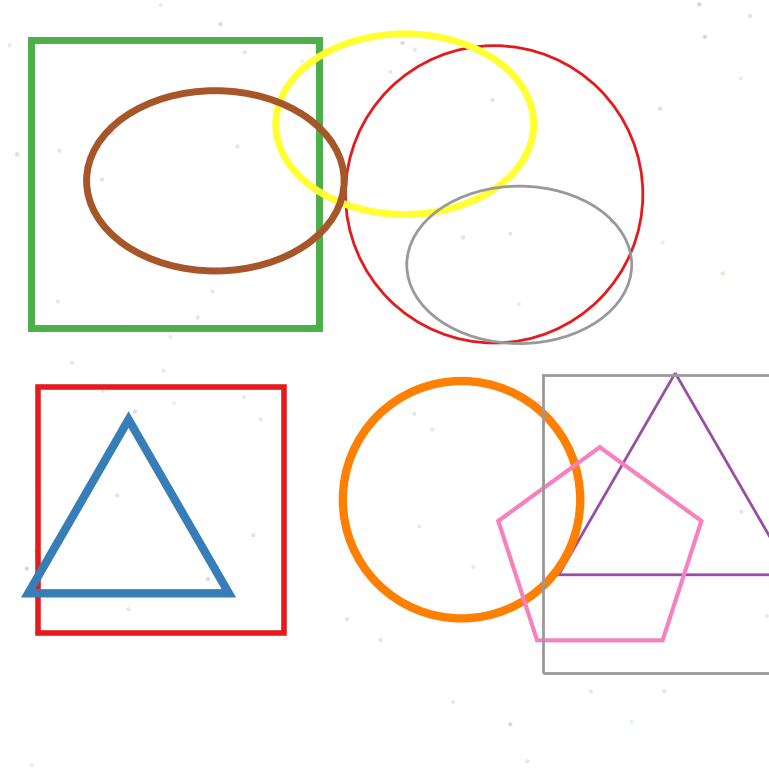[{"shape": "circle", "thickness": 1, "radius": 0.97, "center": [0.642, 0.748]}, {"shape": "square", "thickness": 2, "radius": 0.8, "center": [0.209, 0.338]}, {"shape": "triangle", "thickness": 3, "radius": 0.75, "center": [0.167, 0.305]}, {"shape": "square", "thickness": 2.5, "radius": 0.94, "center": [0.228, 0.761]}, {"shape": "triangle", "thickness": 1, "radius": 0.87, "center": [0.877, 0.341]}, {"shape": "circle", "thickness": 3, "radius": 0.77, "center": [0.599, 0.351]}, {"shape": "oval", "thickness": 2.5, "radius": 0.84, "center": [0.526, 0.839]}, {"shape": "oval", "thickness": 2.5, "radius": 0.84, "center": [0.28, 0.765]}, {"shape": "pentagon", "thickness": 1.5, "radius": 0.69, "center": [0.779, 0.281]}, {"shape": "oval", "thickness": 1, "radius": 0.73, "center": [0.674, 0.656]}, {"shape": "square", "thickness": 1, "radius": 0.97, "center": [0.899, 0.319]}]